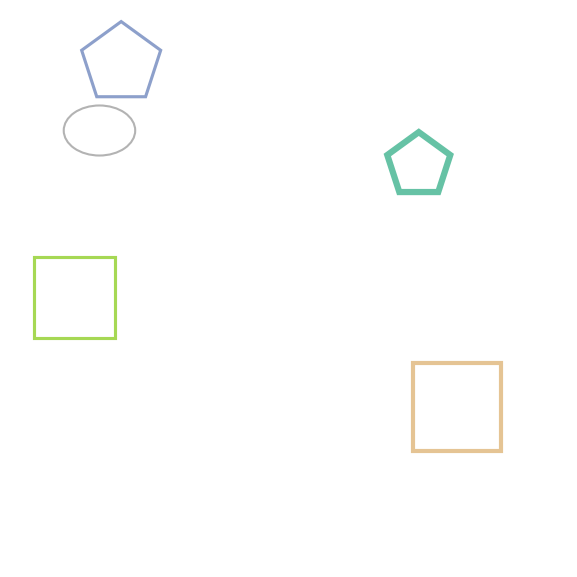[{"shape": "pentagon", "thickness": 3, "radius": 0.29, "center": [0.725, 0.713]}, {"shape": "pentagon", "thickness": 1.5, "radius": 0.36, "center": [0.21, 0.89]}, {"shape": "square", "thickness": 1.5, "radius": 0.35, "center": [0.129, 0.484]}, {"shape": "square", "thickness": 2, "radius": 0.38, "center": [0.791, 0.294]}, {"shape": "oval", "thickness": 1, "radius": 0.31, "center": [0.172, 0.773]}]